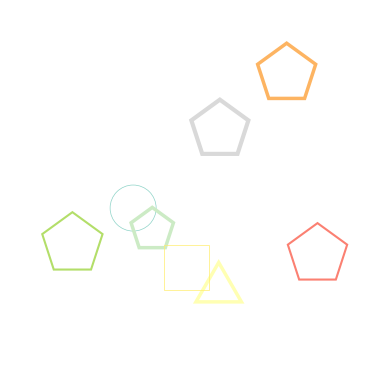[{"shape": "circle", "thickness": 0.5, "radius": 0.3, "center": [0.346, 0.46]}, {"shape": "triangle", "thickness": 2.5, "radius": 0.34, "center": [0.568, 0.25]}, {"shape": "pentagon", "thickness": 1.5, "radius": 0.41, "center": [0.825, 0.339]}, {"shape": "pentagon", "thickness": 2.5, "radius": 0.4, "center": [0.745, 0.808]}, {"shape": "pentagon", "thickness": 1.5, "radius": 0.41, "center": [0.188, 0.366]}, {"shape": "pentagon", "thickness": 3, "radius": 0.39, "center": [0.571, 0.663]}, {"shape": "pentagon", "thickness": 2.5, "radius": 0.29, "center": [0.395, 0.403]}, {"shape": "square", "thickness": 0.5, "radius": 0.29, "center": [0.484, 0.305]}]